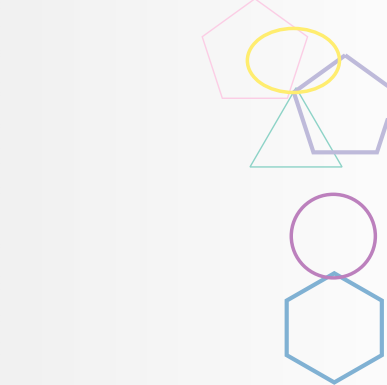[{"shape": "triangle", "thickness": 1, "radius": 0.69, "center": [0.764, 0.635]}, {"shape": "pentagon", "thickness": 3, "radius": 0.7, "center": [0.891, 0.717]}, {"shape": "hexagon", "thickness": 3, "radius": 0.71, "center": [0.863, 0.148]}, {"shape": "pentagon", "thickness": 1, "radius": 0.71, "center": [0.658, 0.86]}, {"shape": "circle", "thickness": 2.5, "radius": 0.54, "center": [0.86, 0.387]}, {"shape": "oval", "thickness": 2.5, "radius": 0.59, "center": [0.757, 0.843]}]